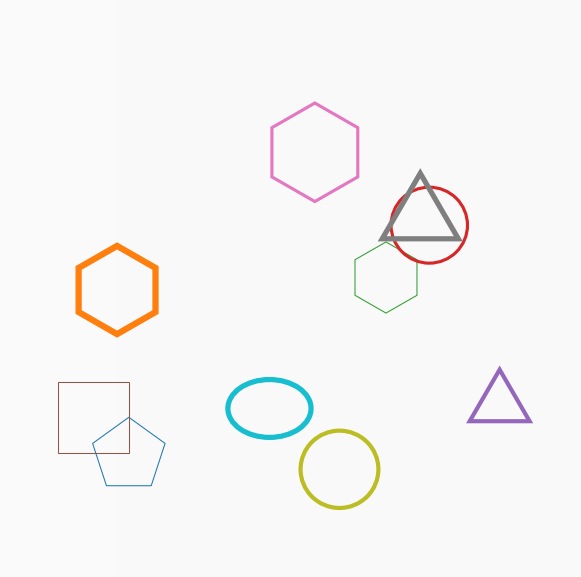[{"shape": "pentagon", "thickness": 0.5, "radius": 0.33, "center": [0.222, 0.211]}, {"shape": "hexagon", "thickness": 3, "radius": 0.38, "center": [0.201, 0.497]}, {"shape": "hexagon", "thickness": 0.5, "radius": 0.31, "center": [0.664, 0.519]}, {"shape": "circle", "thickness": 1.5, "radius": 0.33, "center": [0.739, 0.609]}, {"shape": "triangle", "thickness": 2, "radius": 0.3, "center": [0.86, 0.3]}, {"shape": "square", "thickness": 0.5, "radius": 0.31, "center": [0.161, 0.276]}, {"shape": "hexagon", "thickness": 1.5, "radius": 0.43, "center": [0.542, 0.735]}, {"shape": "triangle", "thickness": 2.5, "radius": 0.38, "center": [0.723, 0.623]}, {"shape": "circle", "thickness": 2, "radius": 0.33, "center": [0.584, 0.186]}, {"shape": "oval", "thickness": 2.5, "radius": 0.36, "center": [0.464, 0.292]}]